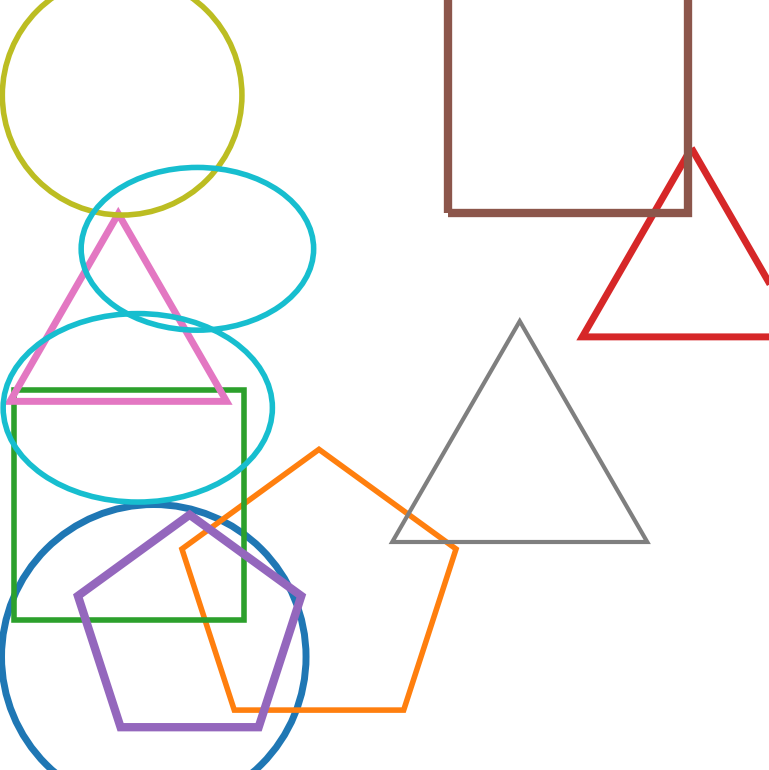[{"shape": "circle", "thickness": 2.5, "radius": 0.99, "center": [0.2, 0.147]}, {"shape": "pentagon", "thickness": 2, "radius": 0.94, "center": [0.414, 0.229]}, {"shape": "square", "thickness": 2, "radius": 0.75, "center": [0.168, 0.344]}, {"shape": "triangle", "thickness": 2.5, "radius": 0.82, "center": [0.898, 0.644]}, {"shape": "pentagon", "thickness": 3, "radius": 0.76, "center": [0.246, 0.179]}, {"shape": "square", "thickness": 3, "radius": 0.78, "center": [0.737, 0.879]}, {"shape": "triangle", "thickness": 2.5, "radius": 0.81, "center": [0.154, 0.56]}, {"shape": "triangle", "thickness": 1.5, "radius": 0.96, "center": [0.675, 0.392]}, {"shape": "circle", "thickness": 2, "radius": 0.78, "center": [0.159, 0.876]}, {"shape": "oval", "thickness": 2, "radius": 0.87, "center": [0.179, 0.47]}, {"shape": "oval", "thickness": 2, "radius": 0.75, "center": [0.256, 0.677]}]